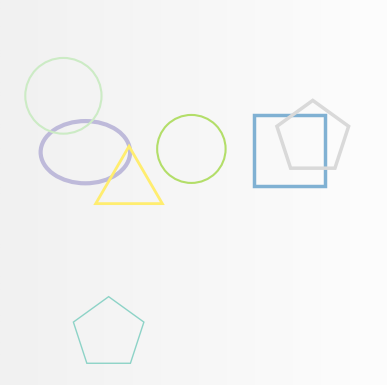[{"shape": "pentagon", "thickness": 1, "radius": 0.48, "center": [0.28, 0.134]}, {"shape": "oval", "thickness": 3, "radius": 0.58, "center": [0.22, 0.605]}, {"shape": "square", "thickness": 2.5, "radius": 0.46, "center": [0.747, 0.61]}, {"shape": "circle", "thickness": 1.5, "radius": 0.44, "center": [0.494, 0.613]}, {"shape": "pentagon", "thickness": 2.5, "radius": 0.49, "center": [0.807, 0.642]}, {"shape": "circle", "thickness": 1.5, "radius": 0.49, "center": [0.164, 0.751]}, {"shape": "triangle", "thickness": 2, "radius": 0.5, "center": [0.333, 0.521]}]